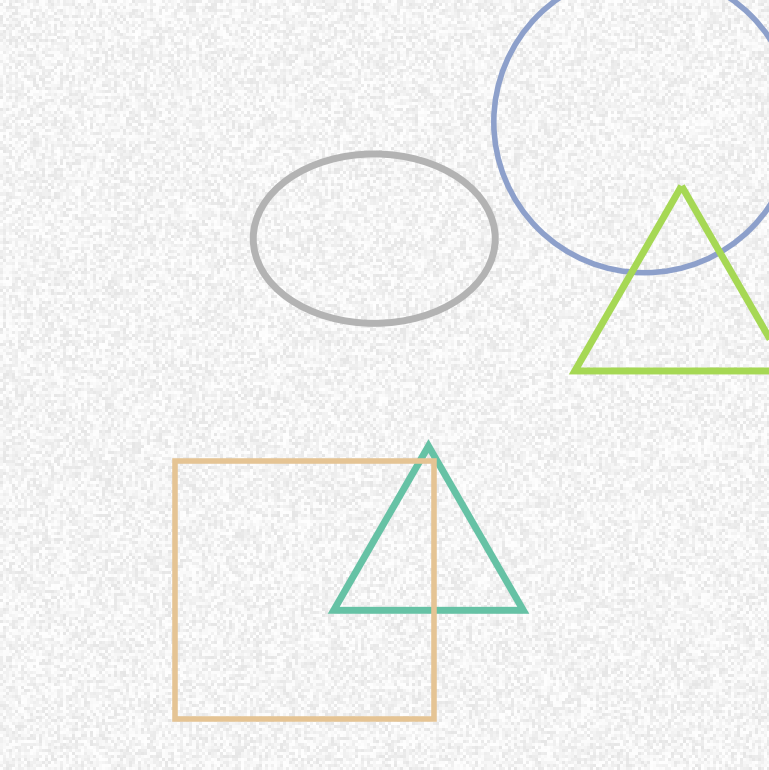[{"shape": "triangle", "thickness": 2.5, "radius": 0.71, "center": [0.556, 0.278]}, {"shape": "circle", "thickness": 2, "radius": 0.98, "center": [0.837, 0.841]}, {"shape": "triangle", "thickness": 2.5, "radius": 0.8, "center": [0.885, 0.598]}, {"shape": "square", "thickness": 2, "radius": 0.84, "center": [0.395, 0.233]}, {"shape": "oval", "thickness": 2.5, "radius": 0.79, "center": [0.486, 0.69]}]